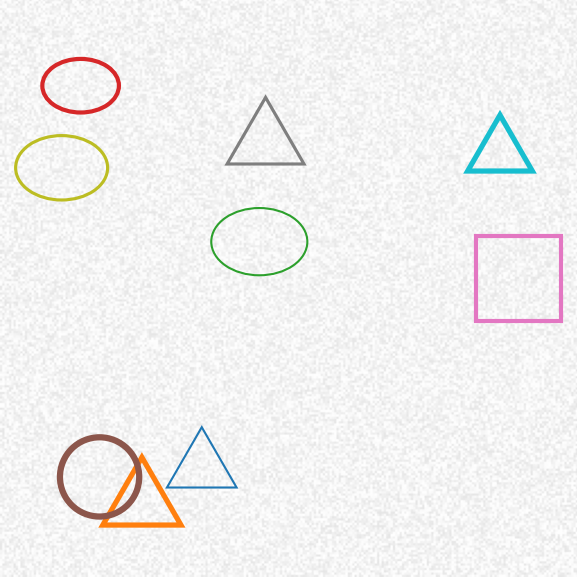[{"shape": "triangle", "thickness": 1, "radius": 0.35, "center": [0.349, 0.19]}, {"shape": "triangle", "thickness": 2.5, "radius": 0.39, "center": [0.246, 0.129]}, {"shape": "oval", "thickness": 1, "radius": 0.42, "center": [0.449, 0.581]}, {"shape": "oval", "thickness": 2, "radius": 0.33, "center": [0.14, 0.851]}, {"shape": "circle", "thickness": 3, "radius": 0.34, "center": [0.172, 0.173]}, {"shape": "square", "thickness": 2, "radius": 0.37, "center": [0.898, 0.517]}, {"shape": "triangle", "thickness": 1.5, "radius": 0.38, "center": [0.46, 0.754]}, {"shape": "oval", "thickness": 1.5, "radius": 0.4, "center": [0.107, 0.709]}, {"shape": "triangle", "thickness": 2.5, "radius": 0.32, "center": [0.866, 0.735]}]